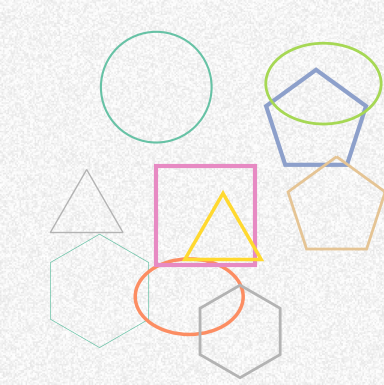[{"shape": "hexagon", "thickness": 0.5, "radius": 0.74, "center": [0.259, 0.245]}, {"shape": "circle", "thickness": 1.5, "radius": 0.72, "center": [0.406, 0.774]}, {"shape": "oval", "thickness": 2.5, "radius": 0.7, "center": [0.491, 0.229]}, {"shape": "pentagon", "thickness": 3, "radius": 0.68, "center": [0.821, 0.682]}, {"shape": "square", "thickness": 3, "radius": 0.64, "center": [0.535, 0.44]}, {"shape": "oval", "thickness": 2, "radius": 0.75, "center": [0.84, 0.783]}, {"shape": "triangle", "thickness": 2.5, "radius": 0.57, "center": [0.579, 0.383]}, {"shape": "pentagon", "thickness": 2, "radius": 0.66, "center": [0.874, 0.46]}, {"shape": "hexagon", "thickness": 2, "radius": 0.6, "center": [0.624, 0.139]}, {"shape": "triangle", "thickness": 1, "radius": 0.54, "center": [0.225, 0.451]}]